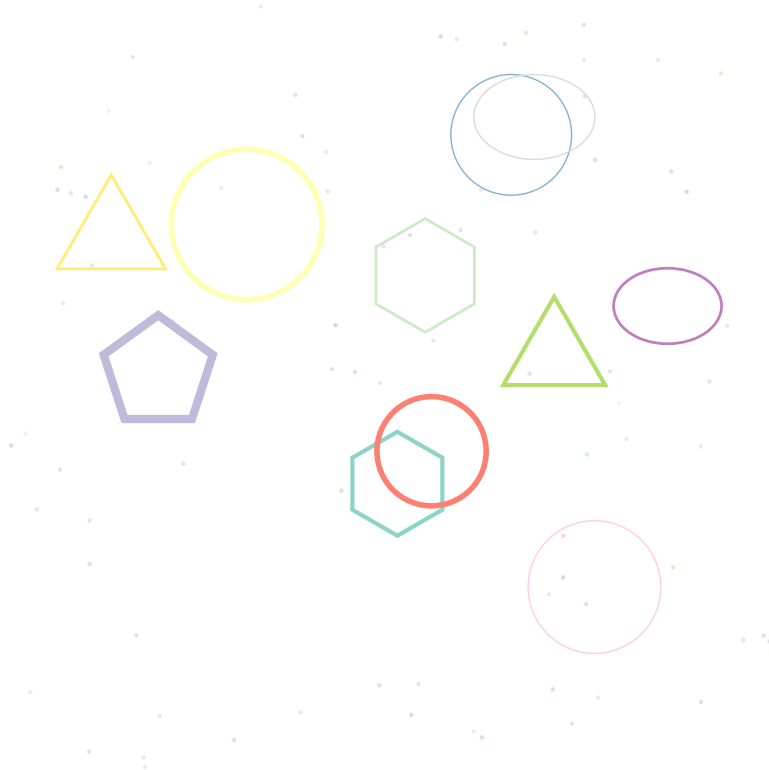[{"shape": "hexagon", "thickness": 1.5, "radius": 0.34, "center": [0.516, 0.372]}, {"shape": "circle", "thickness": 2, "radius": 0.49, "center": [0.32, 0.708]}, {"shape": "pentagon", "thickness": 3, "radius": 0.37, "center": [0.206, 0.516]}, {"shape": "circle", "thickness": 2, "radius": 0.35, "center": [0.56, 0.414]}, {"shape": "circle", "thickness": 0.5, "radius": 0.39, "center": [0.664, 0.825]}, {"shape": "triangle", "thickness": 1.5, "radius": 0.38, "center": [0.72, 0.538]}, {"shape": "circle", "thickness": 0.5, "radius": 0.43, "center": [0.772, 0.238]}, {"shape": "oval", "thickness": 0.5, "radius": 0.39, "center": [0.694, 0.848]}, {"shape": "oval", "thickness": 1, "radius": 0.35, "center": [0.867, 0.603]}, {"shape": "hexagon", "thickness": 1, "radius": 0.37, "center": [0.552, 0.642]}, {"shape": "triangle", "thickness": 1, "radius": 0.41, "center": [0.145, 0.692]}]